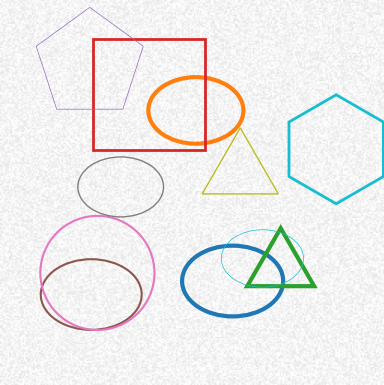[{"shape": "oval", "thickness": 3, "radius": 0.66, "center": [0.604, 0.27]}, {"shape": "oval", "thickness": 3, "radius": 0.62, "center": [0.509, 0.713]}, {"shape": "triangle", "thickness": 3, "radius": 0.5, "center": [0.729, 0.307]}, {"shape": "square", "thickness": 2, "radius": 0.72, "center": [0.388, 0.754]}, {"shape": "pentagon", "thickness": 0.5, "radius": 0.73, "center": [0.233, 0.835]}, {"shape": "oval", "thickness": 1.5, "radius": 0.66, "center": [0.237, 0.235]}, {"shape": "circle", "thickness": 1.5, "radius": 0.74, "center": [0.253, 0.291]}, {"shape": "oval", "thickness": 1, "radius": 0.56, "center": [0.313, 0.515]}, {"shape": "triangle", "thickness": 1, "radius": 0.57, "center": [0.624, 0.553]}, {"shape": "hexagon", "thickness": 2, "radius": 0.71, "center": [0.873, 0.612]}, {"shape": "oval", "thickness": 0.5, "radius": 0.53, "center": [0.682, 0.329]}]